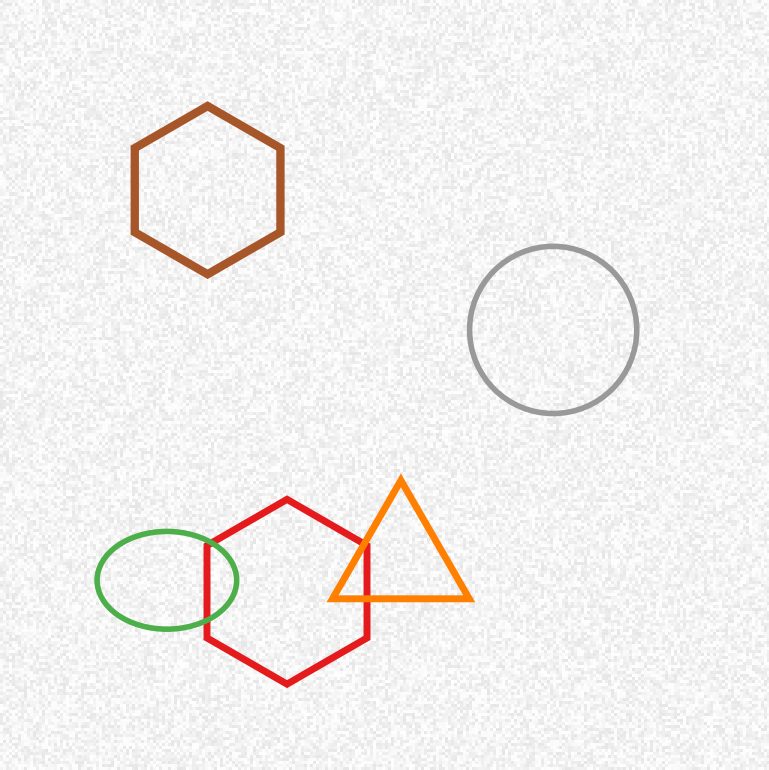[{"shape": "hexagon", "thickness": 2.5, "radius": 0.6, "center": [0.373, 0.232]}, {"shape": "oval", "thickness": 2, "radius": 0.45, "center": [0.217, 0.246]}, {"shape": "triangle", "thickness": 2.5, "radius": 0.51, "center": [0.521, 0.274]}, {"shape": "hexagon", "thickness": 3, "radius": 0.55, "center": [0.27, 0.753]}, {"shape": "circle", "thickness": 2, "radius": 0.54, "center": [0.718, 0.572]}]